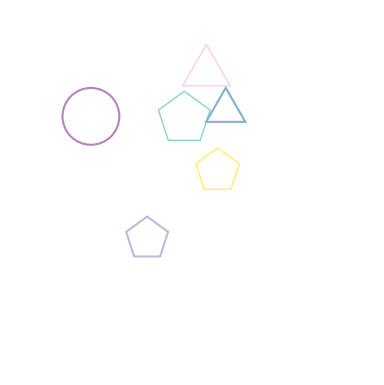[{"shape": "pentagon", "thickness": 1, "radius": 0.35, "center": [0.479, 0.692]}, {"shape": "pentagon", "thickness": 1.5, "radius": 0.29, "center": [0.382, 0.38]}, {"shape": "triangle", "thickness": 1.5, "radius": 0.29, "center": [0.586, 0.713]}, {"shape": "triangle", "thickness": 1, "radius": 0.36, "center": [0.536, 0.813]}, {"shape": "circle", "thickness": 1.5, "radius": 0.37, "center": [0.236, 0.698]}, {"shape": "pentagon", "thickness": 1, "radius": 0.3, "center": [0.565, 0.556]}]